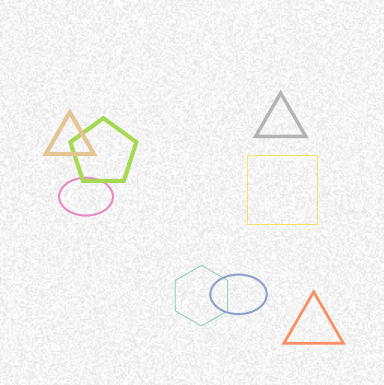[{"shape": "hexagon", "thickness": 0.5, "radius": 0.39, "center": [0.523, 0.232]}, {"shape": "triangle", "thickness": 2, "radius": 0.45, "center": [0.815, 0.153]}, {"shape": "oval", "thickness": 1.5, "radius": 0.37, "center": [0.62, 0.236]}, {"shape": "oval", "thickness": 1.5, "radius": 0.35, "center": [0.223, 0.489]}, {"shape": "pentagon", "thickness": 3, "radius": 0.45, "center": [0.269, 0.603]}, {"shape": "square", "thickness": 0.5, "radius": 0.45, "center": [0.732, 0.507]}, {"shape": "triangle", "thickness": 3, "radius": 0.36, "center": [0.181, 0.636]}, {"shape": "triangle", "thickness": 2.5, "radius": 0.38, "center": [0.729, 0.683]}]